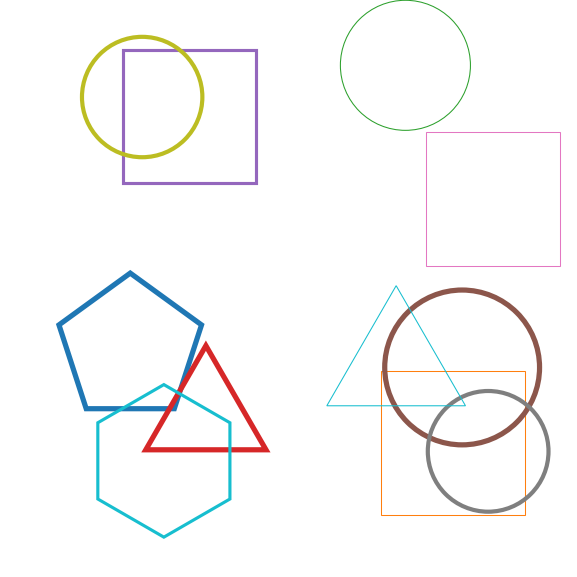[{"shape": "pentagon", "thickness": 2.5, "radius": 0.65, "center": [0.226, 0.396]}, {"shape": "square", "thickness": 0.5, "radius": 0.62, "center": [0.785, 0.232]}, {"shape": "circle", "thickness": 0.5, "radius": 0.56, "center": [0.702, 0.886]}, {"shape": "triangle", "thickness": 2.5, "radius": 0.6, "center": [0.357, 0.28]}, {"shape": "square", "thickness": 1.5, "radius": 0.57, "center": [0.328, 0.797]}, {"shape": "circle", "thickness": 2.5, "radius": 0.67, "center": [0.8, 0.363]}, {"shape": "square", "thickness": 0.5, "radius": 0.58, "center": [0.853, 0.655]}, {"shape": "circle", "thickness": 2, "radius": 0.52, "center": [0.845, 0.218]}, {"shape": "circle", "thickness": 2, "radius": 0.52, "center": [0.246, 0.831]}, {"shape": "hexagon", "thickness": 1.5, "radius": 0.66, "center": [0.284, 0.201]}, {"shape": "triangle", "thickness": 0.5, "radius": 0.69, "center": [0.686, 0.366]}]